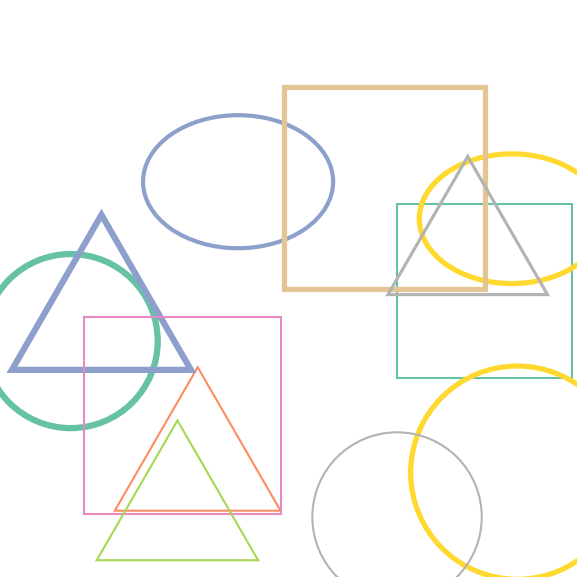[{"shape": "circle", "thickness": 3, "radius": 0.75, "center": [0.122, 0.408]}, {"shape": "square", "thickness": 1, "radius": 0.75, "center": [0.839, 0.495]}, {"shape": "triangle", "thickness": 1, "radius": 0.83, "center": [0.342, 0.198]}, {"shape": "triangle", "thickness": 3, "radius": 0.89, "center": [0.176, 0.448]}, {"shape": "oval", "thickness": 2, "radius": 0.82, "center": [0.412, 0.684]}, {"shape": "square", "thickness": 1, "radius": 0.85, "center": [0.317, 0.28]}, {"shape": "triangle", "thickness": 1, "radius": 0.81, "center": [0.307, 0.11]}, {"shape": "circle", "thickness": 2.5, "radius": 0.92, "center": [0.896, 0.181]}, {"shape": "oval", "thickness": 2.5, "radius": 0.8, "center": [0.887, 0.62]}, {"shape": "square", "thickness": 2.5, "radius": 0.87, "center": [0.666, 0.674]}, {"shape": "circle", "thickness": 1, "radius": 0.73, "center": [0.688, 0.104]}, {"shape": "triangle", "thickness": 1.5, "radius": 0.8, "center": [0.81, 0.569]}]